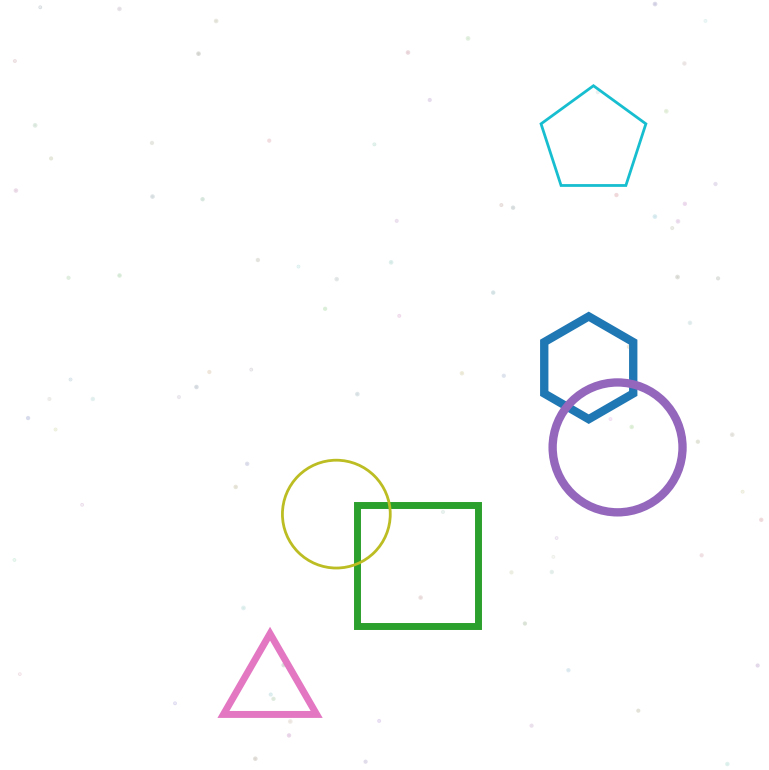[{"shape": "hexagon", "thickness": 3, "radius": 0.33, "center": [0.765, 0.522]}, {"shape": "square", "thickness": 2.5, "radius": 0.39, "center": [0.542, 0.266]}, {"shape": "circle", "thickness": 3, "radius": 0.42, "center": [0.802, 0.419]}, {"shape": "triangle", "thickness": 2.5, "radius": 0.35, "center": [0.351, 0.107]}, {"shape": "circle", "thickness": 1, "radius": 0.35, "center": [0.437, 0.332]}, {"shape": "pentagon", "thickness": 1, "radius": 0.36, "center": [0.771, 0.817]}]